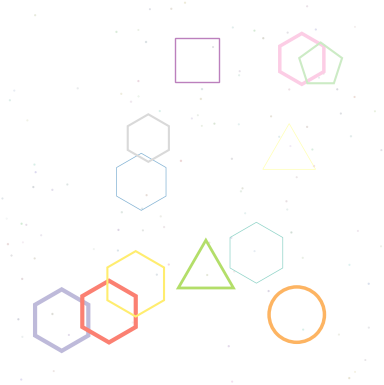[{"shape": "hexagon", "thickness": 0.5, "radius": 0.4, "center": [0.666, 0.344]}, {"shape": "triangle", "thickness": 0.5, "radius": 0.4, "center": [0.751, 0.6]}, {"shape": "hexagon", "thickness": 3, "radius": 0.4, "center": [0.16, 0.168]}, {"shape": "hexagon", "thickness": 3, "radius": 0.4, "center": [0.283, 0.191]}, {"shape": "hexagon", "thickness": 0.5, "radius": 0.37, "center": [0.367, 0.528]}, {"shape": "circle", "thickness": 2.5, "radius": 0.36, "center": [0.771, 0.183]}, {"shape": "triangle", "thickness": 2, "radius": 0.41, "center": [0.535, 0.293]}, {"shape": "hexagon", "thickness": 2.5, "radius": 0.33, "center": [0.784, 0.847]}, {"shape": "hexagon", "thickness": 1.5, "radius": 0.31, "center": [0.385, 0.641]}, {"shape": "square", "thickness": 1, "radius": 0.29, "center": [0.511, 0.844]}, {"shape": "pentagon", "thickness": 1.5, "radius": 0.29, "center": [0.833, 0.831]}, {"shape": "hexagon", "thickness": 1.5, "radius": 0.42, "center": [0.352, 0.263]}]